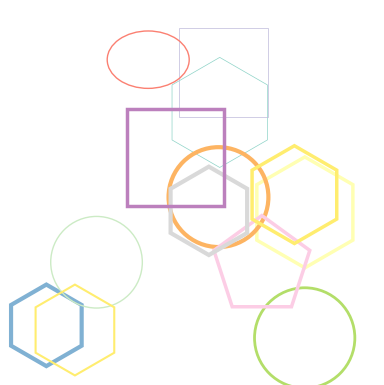[{"shape": "hexagon", "thickness": 0.5, "radius": 0.71, "center": [0.571, 0.708]}, {"shape": "hexagon", "thickness": 2.5, "radius": 0.72, "center": [0.792, 0.448]}, {"shape": "square", "thickness": 0.5, "radius": 0.58, "center": [0.581, 0.811]}, {"shape": "oval", "thickness": 1, "radius": 0.53, "center": [0.385, 0.845]}, {"shape": "hexagon", "thickness": 3, "radius": 0.53, "center": [0.12, 0.155]}, {"shape": "circle", "thickness": 3, "radius": 0.65, "center": [0.567, 0.488]}, {"shape": "circle", "thickness": 2, "radius": 0.65, "center": [0.791, 0.122]}, {"shape": "pentagon", "thickness": 2.5, "radius": 0.65, "center": [0.68, 0.309]}, {"shape": "hexagon", "thickness": 3, "radius": 0.57, "center": [0.543, 0.452]}, {"shape": "square", "thickness": 2.5, "radius": 0.63, "center": [0.456, 0.591]}, {"shape": "circle", "thickness": 1, "radius": 0.59, "center": [0.251, 0.319]}, {"shape": "hexagon", "thickness": 1.5, "radius": 0.59, "center": [0.195, 0.143]}, {"shape": "hexagon", "thickness": 2.5, "radius": 0.63, "center": [0.765, 0.494]}]